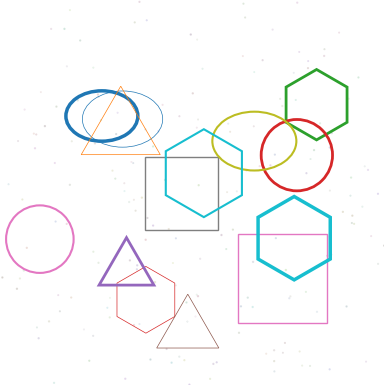[{"shape": "oval", "thickness": 0.5, "radius": 0.52, "center": [0.318, 0.691]}, {"shape": "oval", "thickness": 2.5, "radius": 0.47, "center": [0.265, 0.699]}, {"shape": "triangle", "thickness": 0.5, "radius": 0.59, "center": [0.314, 0.658]}, {"shape": "hexagon", "thickness": 2, "radius": 0.46, "center": [0.822, 0.728]}, {"shape": "circle", "thickness": 2, "radius": 0.46, "center": [0.771, 0.597]}, {"shape": "hexagon", "thickness": 0.5, "radius": 0.43, "center": [0.379, 0.221]}, {"shape": "triangle", "thickness": 2, "radius": 0.41, "center": [0.329, 0.301]}, {"shape": "triangle", "thickness": 0.5, "radius": 0.47, "center": [0.488, 0.143]}, {"shape": "circle", "thickness": 1.5, "radius": 0.44, "center": [0.104, 0.379]}, {"shape": "square", "thickness": 1, "radius": 0.58, "center": [0.733, 0.277]}, {"shape": "square", "thickness": 1, "radius": 0.47, "center": [0.472, 0.497]}, {"shape": "oval", "thickness": 1.5, "radius": 0.55, "center": [0.661, 0.634]}, {"shape": "hexagon", "thickness": 2.5, "radius": 0.54, "center": [0.764, 0.381]}, {"shape": "hexagon", "thickness": 1.5, "radius": 0.57, "center": [0.529, 0.55]}]